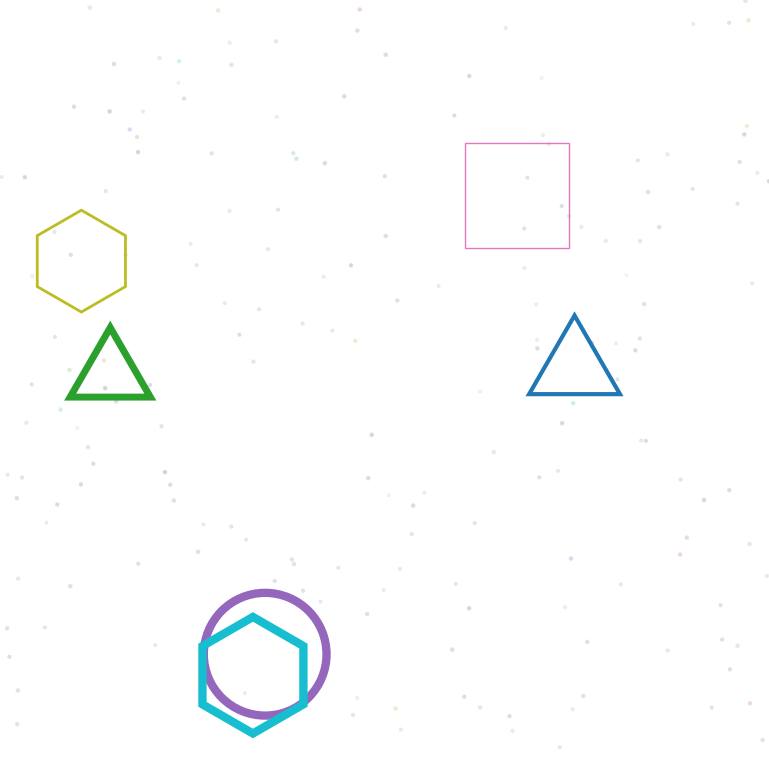[{"shape": "triangle", "thickness": 1.5, "radius": 0.34, "center": [0.746, 0.522]}, {"shape": "triangle", "thickness": 2.5, "radius": 0.3, "center": [0.143, 0.514]}, {"shape": "circle", "thickness": 3, "radius": 0.4, "center": [0.344, 0.15]}, {"shape": "square", "thickness": 0.5, "radius": 0.34, "center": [0.672, 0.746]}, {"shape": "hexagon", "thickness": 1, "radius": 0.33, "center": [0.106, 0.661]}, {"shape": "hexagon", "thickness": 3, "radius": 0.38, "center": [0.328, 0.123]}]